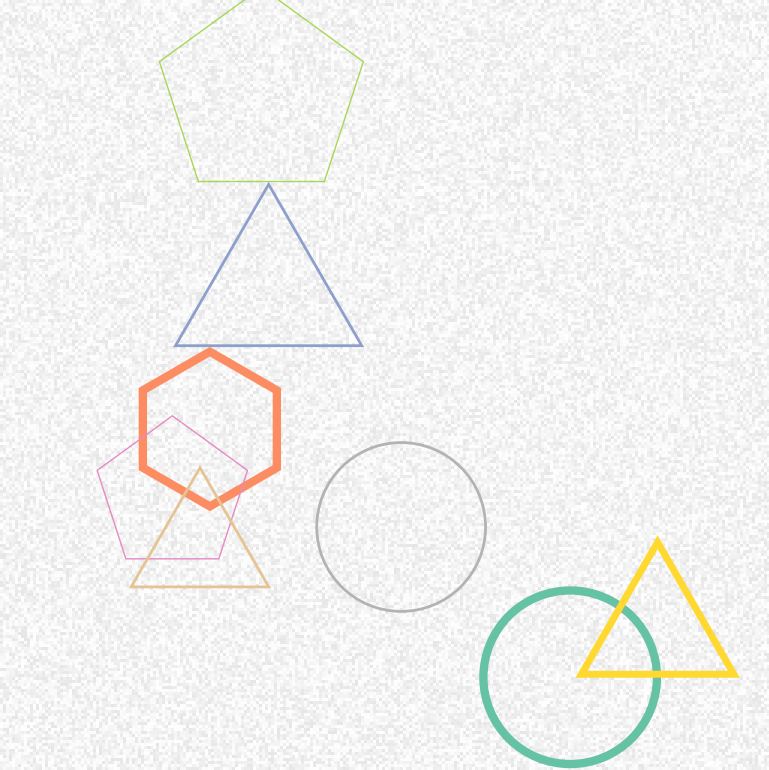[{"shape": "circle", "thickness": 3, "radius": 0.56, "center": [0.741, 0.12]}, {"shape": "hexagon", "thickness": 3, "radius": 0.5, "center": [0.273, 0.443]}, {"shape": "triangle", "thickness": 1, "radius": 0.7, "center": [0.349, 0.621]}, {"shape": "pentagon", "thickness": 0.5, "radius": 0.51, "center": [0.224, 0.357]}, {"shape": "pentagon", "thickness": 0.5, "radius": 0.7, "center": [0.339, 0.877]}, {"shape": "triangle", "thickness": 2.5, "radius": 0.57, "center": [0.854, 0.182]}, {"shape": "triangle", "thickness": 1, "radius": 0.52, "center": [0.26, 0.289]}, {"shape": "circle", "thickness": 1, "radius": 0.55, "center": [0.521, 0.316]}]